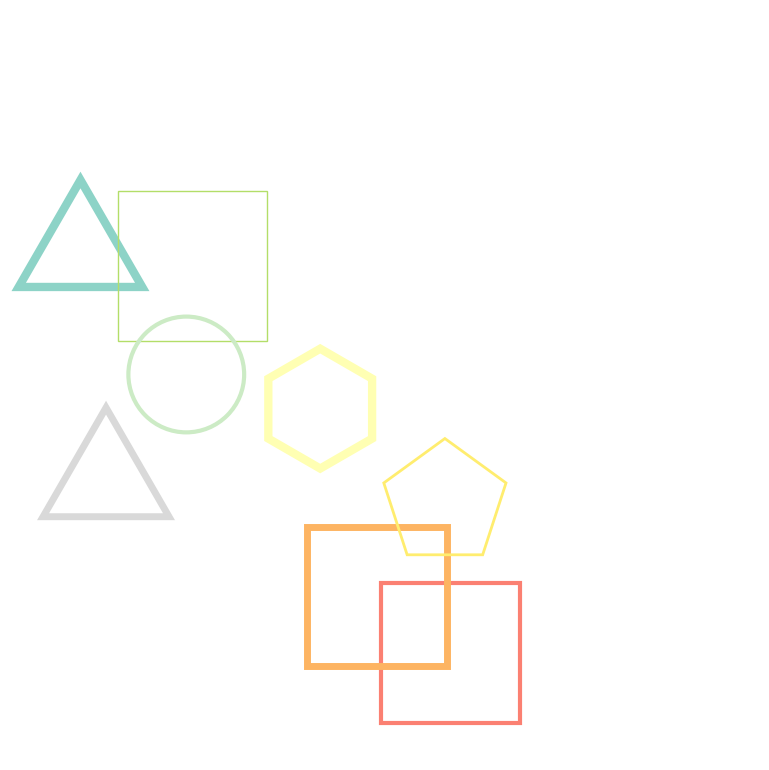[{"shape": "triangle", "thickness": 3, "radius": 0.46, "center": [0.105, 0.674]}, {"shape": "hexagon", "thickness": 3, "radius": 0.39, "center": [0.416, 0.469]}, {"shape": "square", "thickness": 1.5, "radius": 0.45, "center": [0.585, 0.152]}, {"shape": "square", "thickness": 2.5, "radius": 0.45, "center": [0.49, 0.226]}, {"shape": "square", "thickness": 0.5, "radius": 0.48, "center": [0.25, 0.655]}, {"shape": "triangle", "thickness": 2.5, "radius": 0.47, "center": [0.138, 0.376]}, {"shape": "circle", "thickness": 1.5, "radius": 0.38, "center": [0.242, 0.514]}, {"shape": "pentagon", "thickness": 1, "radius": 0.42, "center": [0.578, 0.347]}]